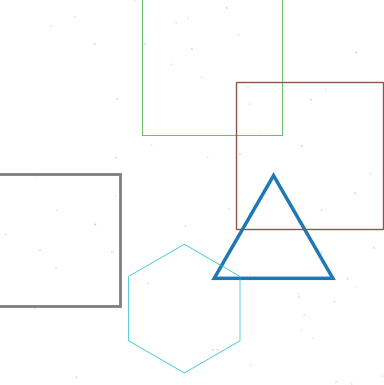[{"shape": "triangle", "thickness": 2.5, "radius": 0.89, "center": [0.711, 0.366]}, {"shape": "square", "thickness": 0.5, "radius": 0.9, "center": [0.55, 0.83]}, {"shape": "square", "thickness": 1, "radius": 0.96, "center": [0.804, 0.596]}, {"shape": "square", "thickness": 2, "radius": 0.85, "center": [0.141, 0.376]}, {"shape": "hexagon", "thickness": 0.5, "radius": 0.84, "center": [0.479, 0.198]}]